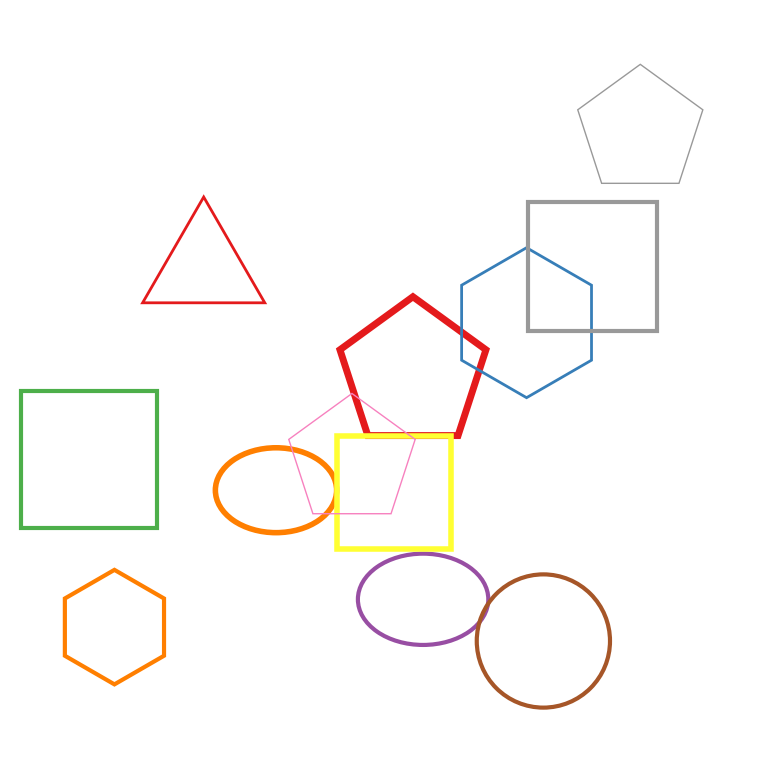[{"shape": "pentagon", "thickness": 2.5, "radius": 0.5, "center": [0.536, 0.515]}, {"shape": "triangle", "thickness": 1, "radius": 0.46, "center": [0.265, 0.653]}, {"shape": "hexagon", "thickness": 1, "radius": 0.49, "center": [0.684, 0.581]}, {"shape": "square", "thickness": 1.5, "radius": 0.44, "center": [0.116, 0.403]}, {"shape": "oval", "thickness": 1.5, "radius": 0.42, "center": [0.549, 0.222]}, {"shape": "oval", "thickness": 2, "radius": 0.39, "center": [0.358, 0.363]}, {"shape": "hexagon", "thickness": 1.5, "radius": 0.37, "center": [0.149, 0.186]}, {"shape": "square", "thickness": 2, "radius": 0.37, "center": [0.512, 0.36]}, {"shape": "circle", "thickness": 1.5, "radius": 0.43, "center": [0.706, 0.168]}, {"shape": "pentagon", "thickness": 0.5, "radius": 0.43, "center": [0.457, 0.403]}, {"shape": "pentagon", "thickness": 0.5, "radius": 0.43, "center": [0.832, 0.831]}, {"shape": "square", "thickness": 1.5, "radius": 0.42, "center": [0.769, 0.654]}]